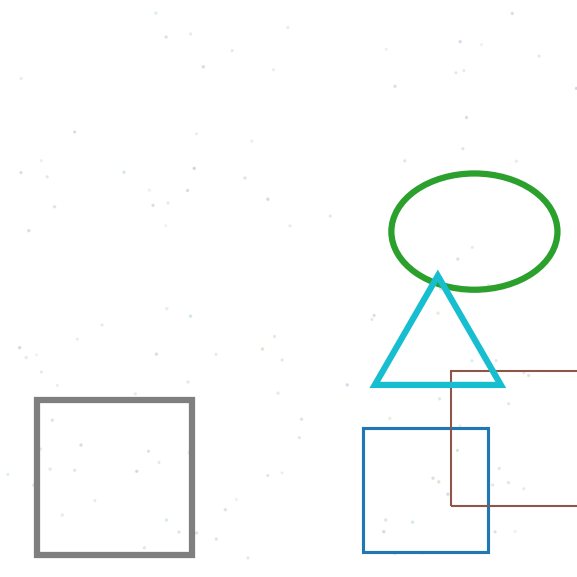[{"shape": "square", "thickness": 1.5, "radius": 0.54, "center": [0.737, 0.151]}, {"shape": "oval", "thickness": 3, "radius": 0.72, "center": [0.821, 0.598]}, {"shape": "square", "thickness": 1, "radius": 0.58, "center": [0.898, 0.24]}, {"shape": "square", "thickness": 3, "radius": 0.67, "center": [0.198, 0.173]}, {"shape": "triangle", "thickness": 3, "radius": 0.63, "center": [0.758, 0.396]}]